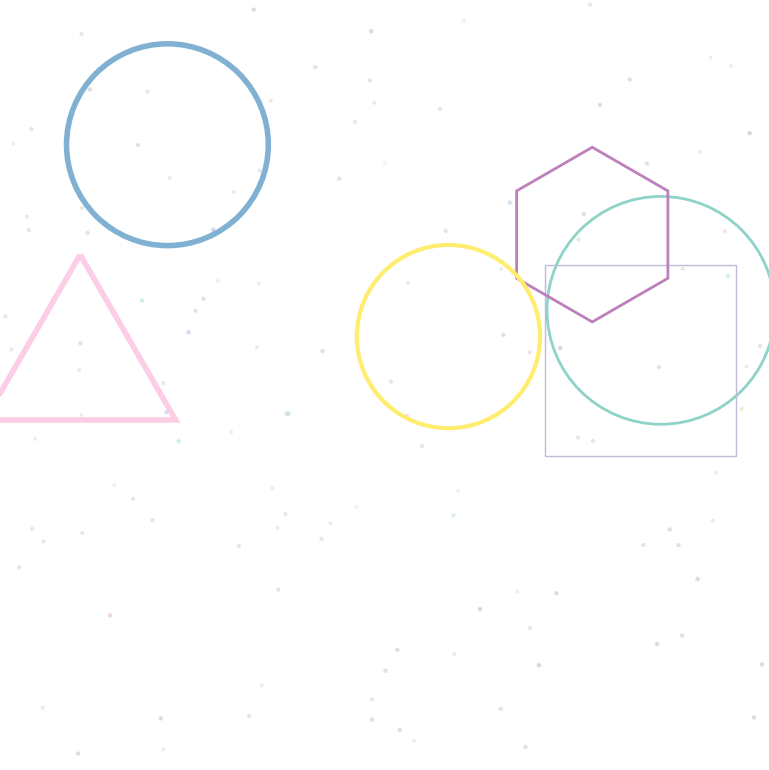[{"shape": "circle", "thickness": 1, "radius": 0.74, "center": [0.858, 0.597]}, {"shape": "square", "thickness": 0.5, "radius": 0.62, "center": [0.832, 0.532]}, {"shape": "circle", "thickness": 2, "radius": 0.66, "center": [0.217, 0.812]}, {"shape": "triangle", "thickness": 2, "radius": 0.72, "center": [0.104, 0.526]}, {"shape": "hexagon", "thickness": 1, "radius": 0.57, "center": [0.769, 0.695]}, {"shape": "circle", "thickness": 1.5, "radius": 0.59, "center": [0.582, 0.563]}]